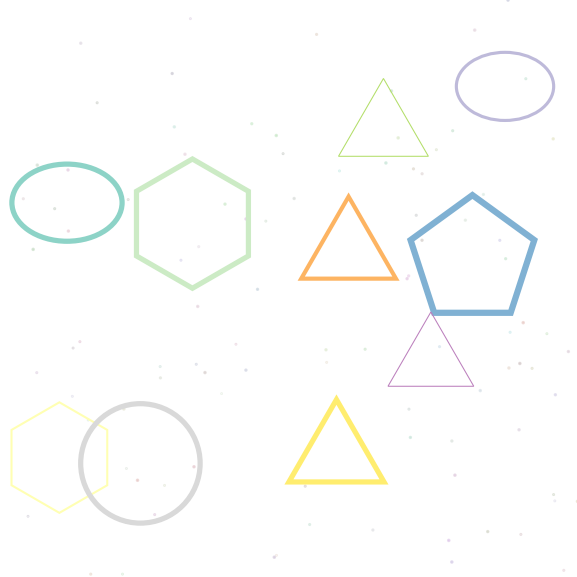[{"shape": "oval", "thickness": 2.5, "radius": 0.48, "center": [0.116, 0.648]}, {"shape": "hexagon", "thickness": 1, "radius": 0.48, "center": [0.103, 0.207]}, {"shape": "oval", "thickness": 1.5, "radius": 0.42, "center": [0.874, 0.85]}, {"shape": "pentagon", "thickness": 3, "radius": 0.56, "center": [0.818, 0.549]}, {"shape": "triangle", "thickness": 2, "radius": 0.47, "center": [0.604, 0.564]}, {"shape": "triangle", "thickness": 0.5, "radius": 0.45, "center": [0.664, 0.773]}, {"shape": "circle", "thickness": 2.5, "radius": 0.52, "center": [0.243, 0.197]}, {"shape": "triangle", "thickness": 0.5, "radius": 0.43, "center": [0.746, 0.373]}, {"shape": "hexagon", "thickness": 2.5, "radius": 0.56, "center": [0.333, 0.612]}, {"shape": "triangle", "thickness": 2.5, "radius": 0.48, "center": [0.583, 0.212]}]